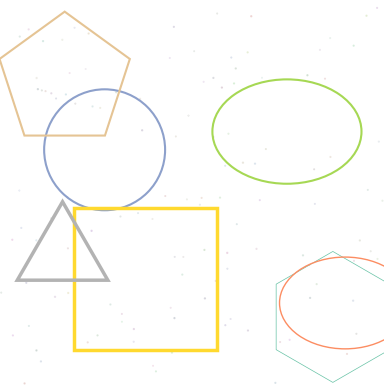[{"shape": "hexagon", "thickness": 0.5, "radius": 0.85, "center": [0.865, 0.177]}, {"shape": "oval", "thickness": 1, "radius": 0.85, "center": [0.896, 0.213]}, {"shape": "circle", "thickness": 1.5, "radius": 0.79, "center": [0.272, 0.611]}, {"shape": "oval", "thickness": 1.5, "radius": 0.97, "center": [0.745, 0.658]}, {"shape": "square", "thickness": 2.5, "radius": 0.93, "center": [0.378, 0.275]}, {"shape": "pentagon", "thickness": 1.5, "radius": 0.89, "center": [0.168, 0.792]}, {"shape": "triangle", "thickness": 2.5, "radius": 0.68, "center": [0.162, 0.34]}]